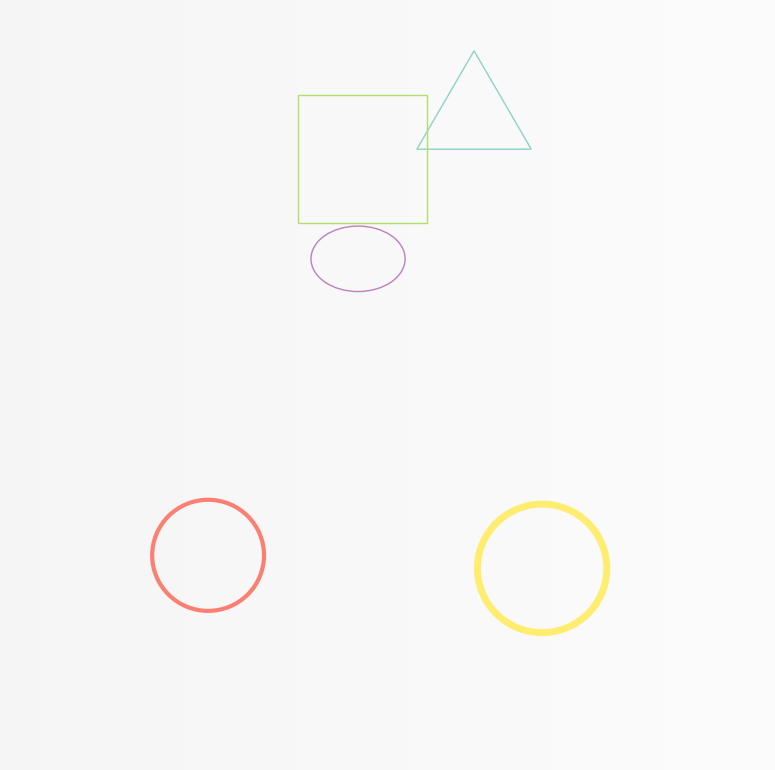[{"shape": "triangle", "thickness": 0.5, "radius": 0.43, "center": [0.612, 0.849]}, {"shape": "circle", "thickness": 1.5, "radius": 0.36, "center": [0.269, 0.279]}, {"shape": "square", "thickness": 0.5, "radius": 0.42, "center": [0.468, 0.793]}, {"shape": "oval", "thickness": 0.5, "radius": 0.3, "center": [0.462, 0.664]}, {"shape": "circle", "thickness": 2.5, "radius": 0.42, "center": [0.7, 0.262]}]